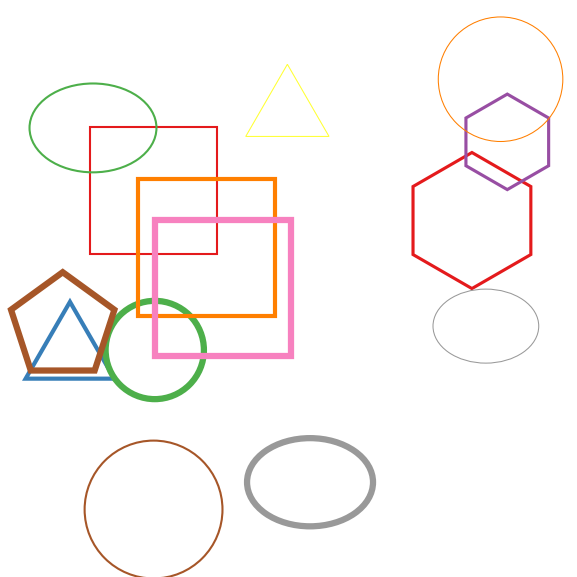[{"shape": "square", "thickness": 1, "radius": 0.55, "center": [0.266, 0.67]}, {"shape": "hexagon", "thickness": 1.5, "radius": 0.59, "center": [0.817, 0.617]}, {"shape": "triangle", "thickness": 2, "radius": 0.44, "center": [0.121, 0.388]}, {"shape": "oval", "thickness": 1, "radius": 0.55, "center": [0.161, 0.778]}, {"shape": "circle", "thickness": 3, "radius": 0.43, "center": [0.268, 0.393]}, {"shape": "hexagon", "thickness": 1.5, "radius": 0.41, "center": [0.878, 0.753]}, {"shape": "circle", "thickness": 0.5, "radius": 0.54, "center": [0.867, 0.862]}, {"shape": "square", "thickness": 2, "radius": 0.59, "center": [0.358, 0.571]}, {"shape": "triangle", "thickness": 0.5, "radius": 0.42, "center": [0.498, 0.805]}, {"shape": "pentagon", "thickness": 3, "radius": 0.47, "center": [0.109, 0.434]}, {"shape": "circle", "thickness": 1, "radius": 0.6, "center": [0.266, 0.117]}, {"shape": "square", "thickness": 3, "radius": 0.59, "center": [0.386, 0.5]}, {"shape": "oval", "thickness": 3, "radius": 0.55, "center": [0.537, 0.164]}, {"shape": "oval", "thickness": 0.5, "radius": 0.46, "center": [0.841, 0.434]}]